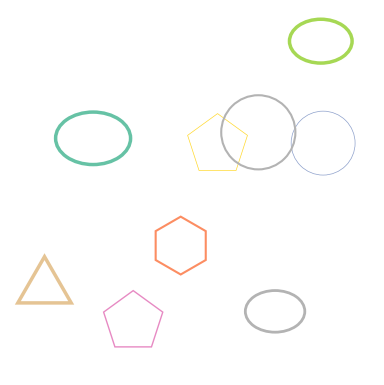[{"shape": "oval", "thickness": 2.5, "radius": 0.49, "center": [0.242, 0.641]}, {"shape": "hexagon", "thickness": 1.5, "radius": 0.38, "center": [0.469, 0.362]}, {"shape": "circle", "thickness": 0.5, "radius": 0.42, "center": [0.839, 0.628]}, {"shape": "pentagon", "thickness": 1, "radius": 0.4, "center": [0.346, 0.164]}, {"shape": "oval", "thickness": 2.5, "radius": 0.41, "center": [0.833, 0.893]}, {"shape": "pentagon", "thickness": 0.5, "radius": 0.41, "center": [0.565, 0.623]}, {"shape": "triangle", "thickness": 2.5, "radius": 0.4, "center": [0.116, 0.253]}, {"shape": "circle", "thickness": 1.5, "radius": 0.48, "center": [0.671, 0.656]}, {"shape": "oval", "thickness": 2, "radius": 0.39, "center": [0.714, 0.191]}]